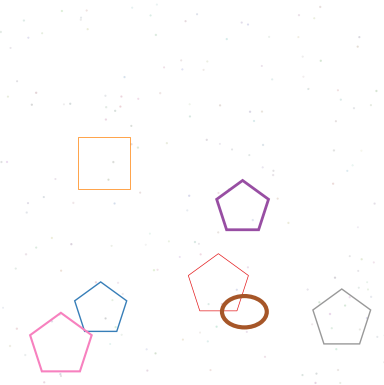[{"shape": "pentagon", "thickness": 0.5, "radius": 0.41, "center": [0.567, 0.259]}, {"shape": "pentagon", "thickness": 1, "radius": 0.36, "center": [0.262, 0.197]}, {"shape": "pentagon", "thickness": 2, "radius": 0.35, "center": [0.63, 0.46]}, {"shape": "square", "thickness": 0.5, "radius": 0.33, "center": [0.27, 0.577]}, {"shape": "oval", "thickness": 3, "radius": 0.29, "center": [0.635, 0.19]}, {"shape": "pentagon", "thickness": 1.5, "radius": 0.42, "center": [0.158, 0.103]}, {"shape": "pentagon", "thickness": 1, "radius": 0.39, "center": [0.888, 0.171]}]